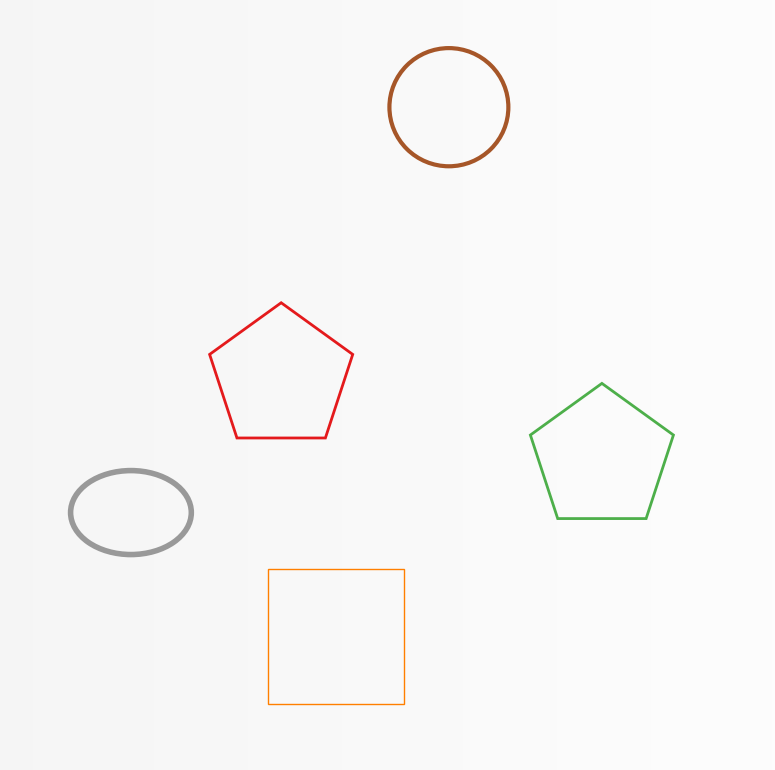[{"shape": "pentagon", "thickness": 1, "radius": 0.49, "center": [0.363, 0.51]}, {"shape": "pentagon", "thickness": 1, "radius": 0.49, "center": [0.777, 0.405]}, {"shape": "square", "thickness": 0.5, "radius": 0.44, "center": [0.434, 0.173]}, {"shape": "circle", "thickness": 1.5, "radius": 0.38, "center": [0.579, 0.861]}, {"shape": "oval", "thickness": 2, "radius": 0.39, "center": [0.169, 0.334]}]